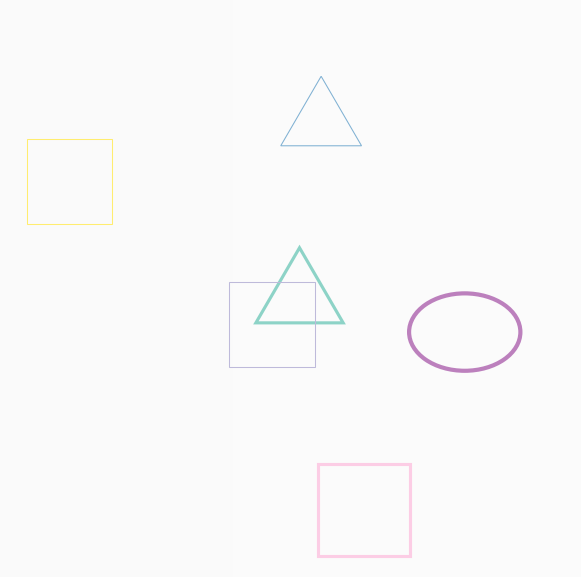[{"shape": "triangle", "thickness": 1.5, "radius": 0.43, "center": [0.515, 0.483]}, {"shape": "square", "thickness": 0.5, "radius": 0.37, "center": [0.467, 0.437]}, {"shape": "triangle", "thickness": 0.5, "radius": 0.4, "center": [0.552, 0.787]}, {"shape": "square", "thickness": 1.5, "radius": 0.4, "center": [0.626, 0.117]}, {"shape": "oval", "thickness": 2, "radius": 0.48, "center": [0.8, 0.424]}, {"shape": "square", "thickness": 0.5, "radius": 0.37, "center": [0.119, 0.685]}]